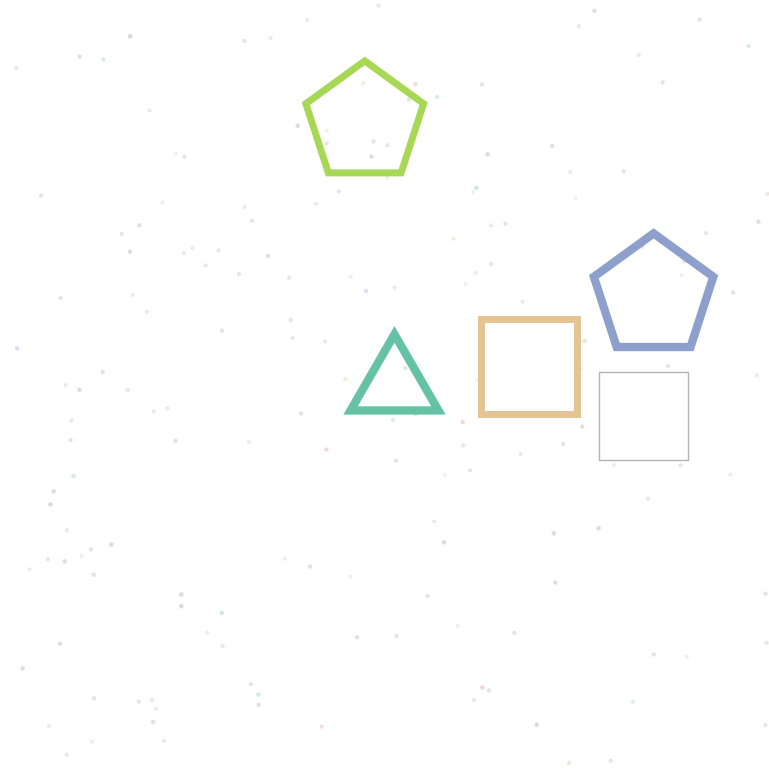[{"shape": "triangle", "thickness": 3, "radius": 0.33, "center": [0.512, 0.5]}, {"shape": "pentagon", "thickness": 3, "radius": 0.41, "center": [0.849, 0.615]}, {"shape": "pentagon", "thickness": 2.5, "radius": 0.4, "center": [0.474, 0.841]}, {"shape": "square", "thickness": 2.5, "radius": 0.31, "center": [0.687, 0.524]}, {"shape": "square", "thickness": 0.5, "radius": 0.29, "center": [0.836, 0.46]}]